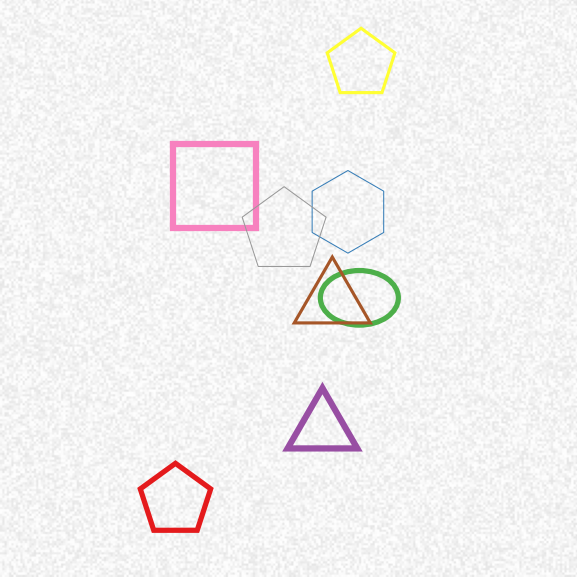[{"shape": "pentagon", "thickness": 2.5, "radius": 0.32, "center": [0.304, 0.133]}, {"shape": "hexagon", "thickness": 0.5, "radius": 0.36, "center": [0.602, 0.632]}, {"shape": "oval", "thickness": 2.5, "radius": 0.34, "center": [0.622, 0.483]}, {"shape": "triangle", "thickness": 3, "radius": 0.35, "center": [0.558, 0.257]}, {"shape": "pentagon", "thickness": 1.5, "radius": 0.31, "center": [0.625, 0.889]}, {"shape": "triangle", "thickness": 1.5, "radius": 0.38, "center": [0.575, 0.478]}, {"shape": "square", "thickness": 3, "radius": 0.36, "center": [0.371, 0.677]}, {"shape": "pentagon", "thickness": 0.5, "radius": 0.38, "center": [0.492, 0.6]}]